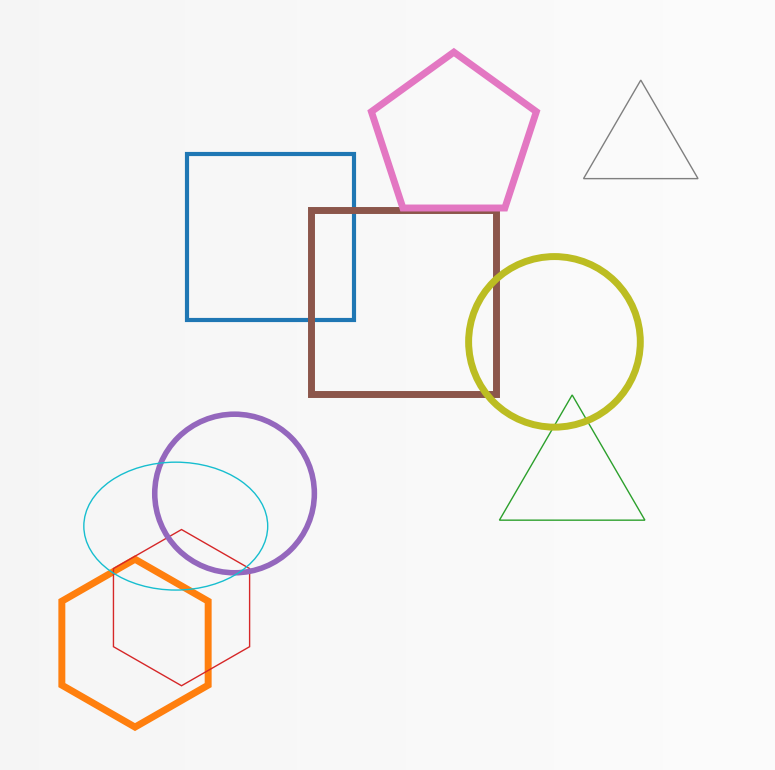[{"shape": "square", "thickness": 1.5, "radius": 0.54, "center": [0.35, 0.693]}, {"shape": "hexagon", "thickness": 2.5, "radius": 0.54, "center": [0.174, 0.165]}, {"shape": "triangle", "thickness": 0.5, "radius": 0.54, "center": [0.738, 0.379]}, {"shape": "hexagon", "thickness": 0.5, "radius": 0.51, "center": [0.234, 0.211]}, {"shape": "circle", "thickness": 2, "radius": 0.51, "center": [0.303, 0.359]}, {"shape": "square", "thickness": 2.5, "radius": 0.6, "center": [0.521, 0.608]}, {"shape": "pentagon", "thickness": 2.5, "radius": 0.56, "center": [0.586, 0.82]}, {"shape": "triangle", "thickness": 0.5, "radius": 0.43, "center": [0.827, 0.811]}, {"shape": "circle", "thickness": 2.5, "radius": 0.55, "center": [0.715, 0.556]}, {"shape": "oval", "thickness": 0.5, "radius": 0.59, "center": [0.227, 0.317]}]